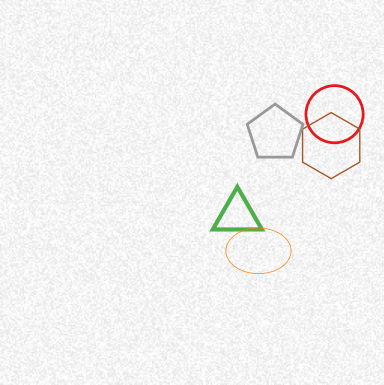[{"shape": "circle", "thickness": 2, "radius": 0.37, "center": [0.869, 0.703]}, {"shape": "triangle", "thickness": 3, "radius": 0.37, "center": [0.616, 0.441]}, {"shape": "oval", "thickness": 0.5, "radius": 0.42, "center": [0.671, 0.348]}, {"shape": "hexagon", "thickness": 1, "radius": 0.43, "center": [0.86, 0.622]}, {"shape": "pentagon", "thickness": 2, "radius": 0.38, "center": [0.715, 0.654]}]